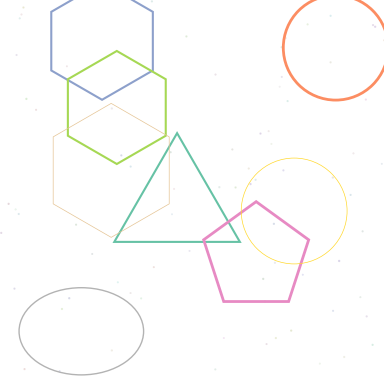[{"shape": "triangle", "thickness": 1.5, "radius": 0.94, "center": [0.46, 0.466]}, {"shape": "circle", "thickness": 2, "radius": 0.68, "center": [0.872, 0.876]}, {"shape": "hexagon", "thickness": 1.5, "radius": 0.76, "center": [0.265, 0.893]}, {"shape": "pentagon", "thickness": 2, "radius": 0.72, "center": [0.665, 0.333]}, {"shape": "hexagon", "thickness": 1.5, "radius": 0.73, "center": [0.303, 0.721]}, {"shape": "circle", "thickness": 0.5, "radius": 0.69, "center": [0.764, 0.452]}, {"shape": "hexagon", "thickness": 0.5, "radius": 0.87, "center": [0.289, 0.557]}, {"shape": "oval", "thickness": 1, "radius": 0.81, "center": [0.211, 0.139]}]